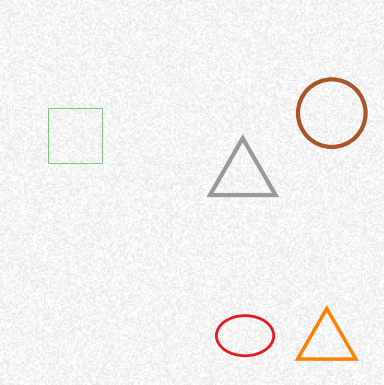[{"shape": "oval", "thickness": 2, "radius": 0.37, "center": [0.637, 0.128]}, {"shape": "square", "thickness": 0.5, "radius": 0.35, "center": [0.195, 0.649]}, {"shape": "triangle", "thickness": 2.5, "radius": 0.44, "center": [0.849, 0.111]}, {"shape": "circle", "thickness": 3, "radius": 0.44, "center": [0.862, 0.706]}, {"shape": "triangle", "thickness": 3, "radius": 0.49, "center": [0.631, 0.543]}]